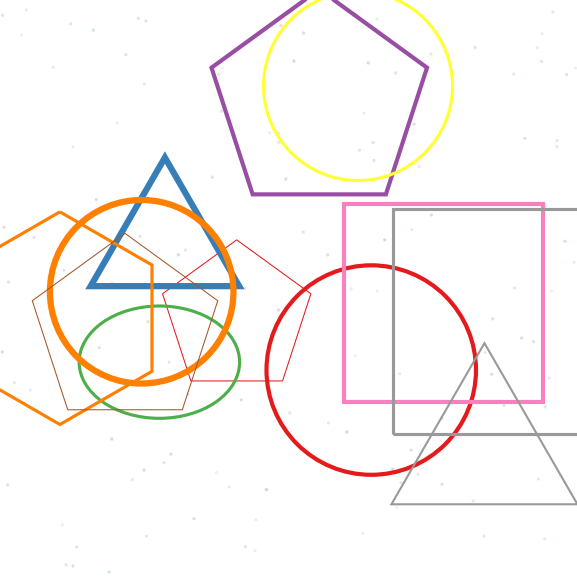[{"shape": "circle", "thickness": 2, "radius": 0.91, "center": [0.643, 0.358]}, {"shape": "pentagon", "thickness": 0.5, "radius": 0.68, "center": [0.41, 0.449]}, {"shape": "triangle", "thickness": 3, "radius": 0.74, "center": [0.286, 0.578]}, {"shape": "oval", "thickness": 1.5, "radius": 0.69, "center": [0.276, 0.372]}, {"shape": "pentagon", "thickness": 2, "radius": 0.98, "center": [0.553, 0.821]}, {"shape": "hexagon", "thickness": 1.5, "radius": 0.92, "center": [0.104, 0.448]}, {"shape": "circle", "thickness": 3, "radius": 0.79, "center": [0.245, 0.494]}, {"shape": "circle", "thickness": 1.5, "radius": 0.82, "center": [0.62, 0.85]}, {"shape": "pentagon", "thickness": 0.5, "radius": 0.84, "center": [0.216, 0.426]}, {"shape": "square", "thickness": 2, "radius": 0.86, "center": [0.769, 0.475]}, {"shape": "square", "thickness": 1.5, "radius": 0.97, "center": [0.875, 0.442]}, {"shape": "triangle", "thickness": 1, "radius": 0.93, "center": [0.839, 0.219]}]